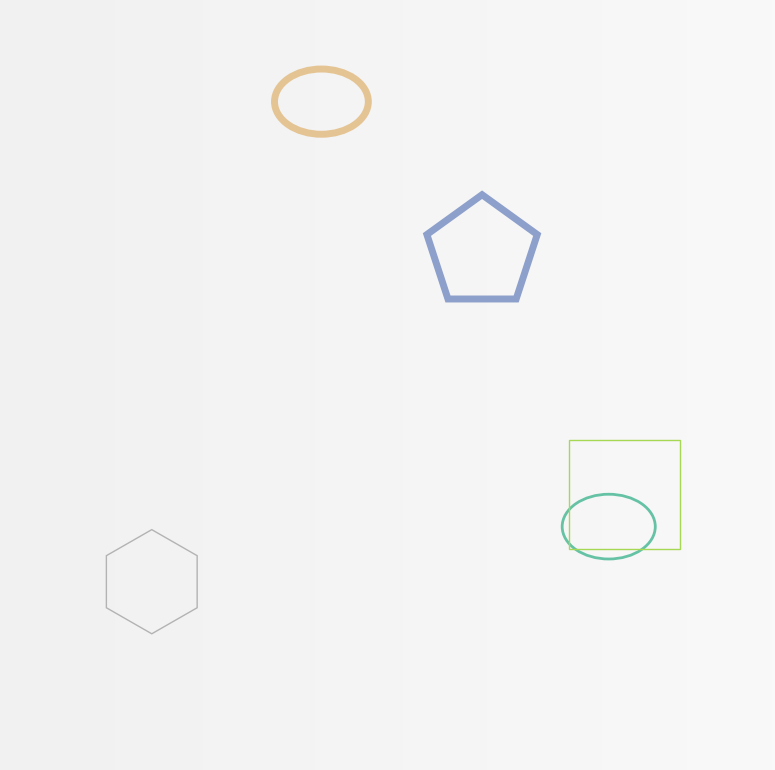[{"shape": "oval", "thickness": 1, "radius": 0.3, "center": [0.785, 0.316]}, {"shape": "pentagon", "thickness": 2.5, "radius": 0.37, "center": [0.622, 0.672]}, {"shape": "square", "thickness": 0.5, "radius": 0.36, "center": [0.806, 0.358]}, {"shape": "oval", "thickness": 2.5, "radius": 0.3, "center": [0.415, 0.868]}, {"shape": "hexagon", "thickness": 0.5, "radius": 0.34, "center": [0.196, 0.245]}]